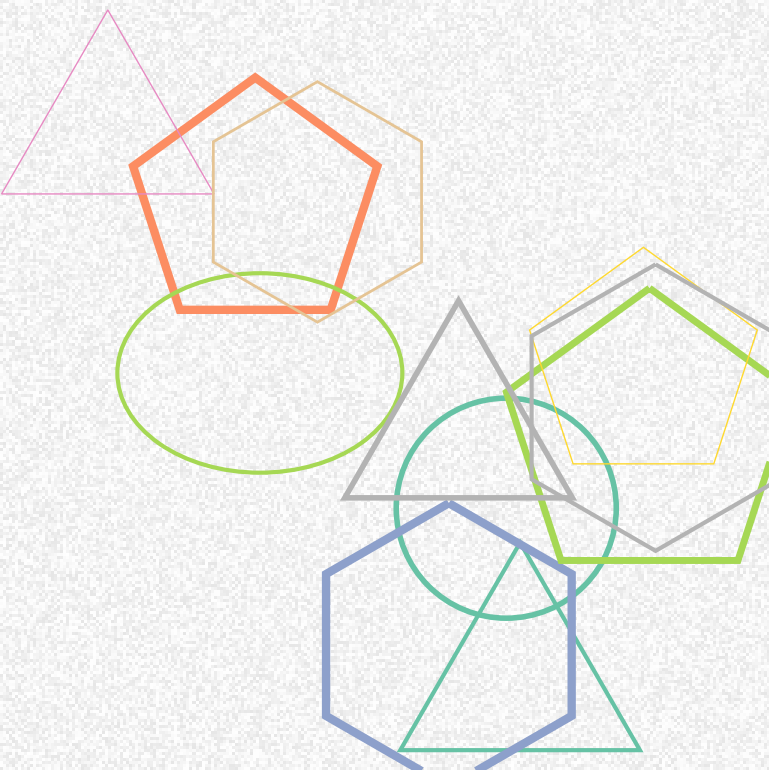[{"shape": "triangle", "thickness": 1.5, "radius": 0.9, "center": [0.675, 0.116]}, {"shape": "circle", "thickness": 2, "radius": 0.71, "center": [0.657, 0.34]}, {"shape": "pentagon", "thickness": 3, "radius": 0.83, "center": [0.331, 0.733]}, {"shape": "hexagon", "thickness": 3, "radius": 0.92, "center": [0.583, 0.162]}, {"shape": "triangle", "thickness": 0.5, "radius": 0.8, "center": [0.14, 0.828]}, {"shape": "oval", "thickness": 1.5, "radius": 0.93, "center": [0.337, 0.516]}, {"shape": "pentagon", "thickness": 2.5, "radius": 0.98, "center": [0.844, 0.43]}, {"shape": "pentagon", "thickness": 0.5, "radius": 0.78, "center": [0.836, 0.523]}, {"shape": "hexagon", "thickness": 1, "radius": 0.78, "center": [0.412, 0.738]}, {"shape": "triangle", "thickness": 2, "radius": 0.85, "center": [0.596, 0.439]}, {"shape": "hexagon", "thickness": 1.5, "radius": 0.93, "center": [0.851, 0.471]}]